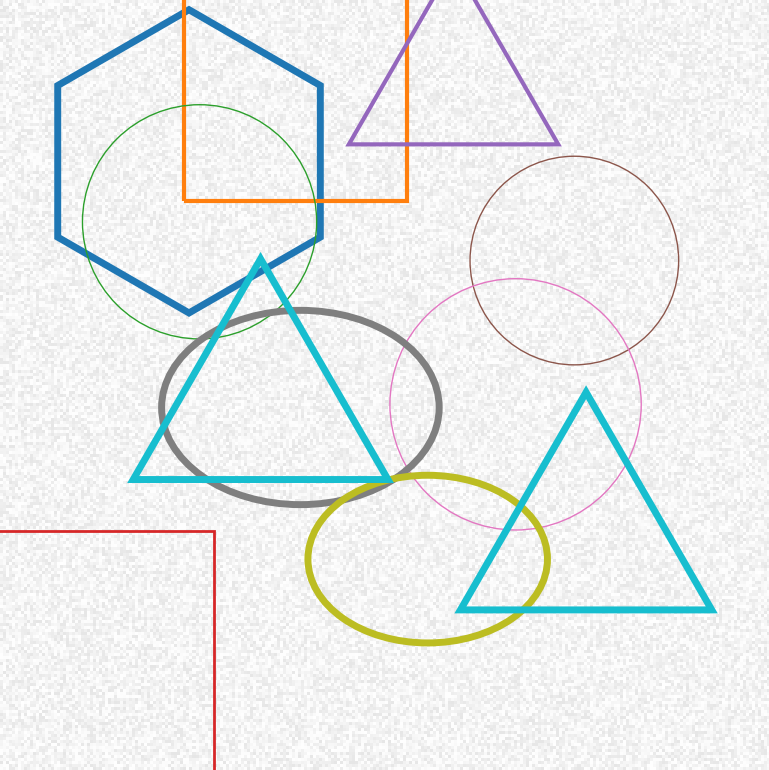[{"shape": "hexagon", "thickness": 2.5, "radius": 0.98, "center": [0.245, 0.79]}, {"shape": "square", "thickness": 1.5, "radius": 0.72, "center": [0.384, 0.884]}, {"shape": "circle", "thickness": 0.5, "radius": 0.76, "center": [0.259, 0.712]}, {"shape": "square", "thickness": 1, "radius": 0.81, "center": [0.115, 0.148]}, {"shape": "triangle", "thickness": 1.5, "radius": 0.78, "center": [0.589, 0.891]}, {"shape": "circle", "thickness": 0.5, "radius": 0.68, "center": [0.746, 0.662]}, {"shape": "circle", "thickness": 0.5, "radius": 0.82, "center": [0.67, 0.475]}, {"shape": "oval", "thickness": 2.5, "radius": 0.9, "center": [0.39, 0.471]}, {"shape": "oval", "thickness": 2.5, "radius": 0.78, "center": [0.555, 0.274]}, {"shape": "triangle", "thickness": 2.5, "radius": 0.94, "center": [0.761, 0.302]}, {"shape": "triangle", "thickness": 2.5, "radius": 0.96, "center": [0.338, 0.473]}]